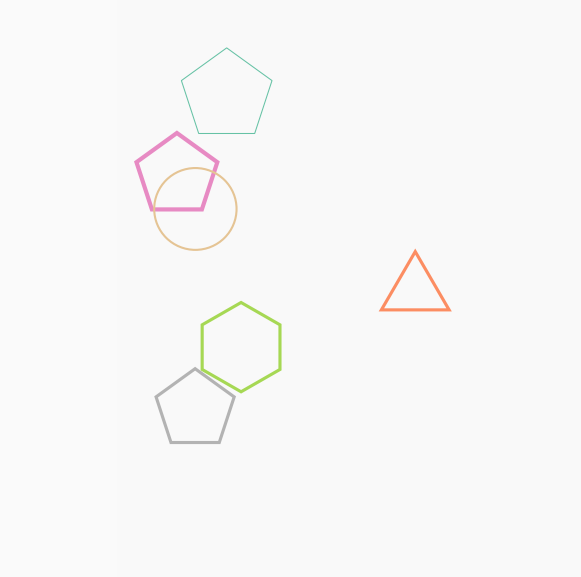[{"shape": "pentagon", "thickness": 0.5, "radius": 0.41, "center": [0.39, 0.834]}, {"shape": "triangle", "thickness": 1.5, "radius": 0.34, "center": [0.714, 0.496]}, {"shape": "pentagon", "thickness": 2, "radius": 0.37, "center": [0.304, 0.696]}, {"shape": "hexagon", "thickness": 1.5, "radius": 0.39, "center": [0.415, 0.398]}, {"shape": "circle", "thickness": 1, "radius": 0.35, "center": [0.336, 0.637]}, {"shape": "pentagon", "thickness": 1.5, "radius": 0.35, "center": [0.336, 0.29]}]